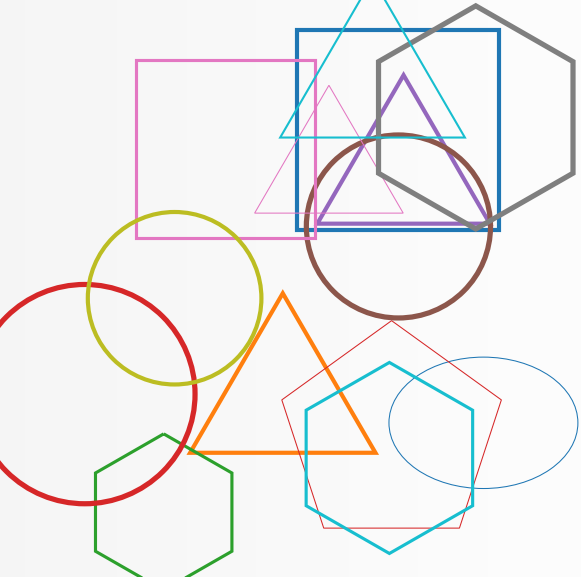[{"shape": "oval", "thickness": 0.5, "radius": 0.81, "center": [0.832, 0.267]}, {"shape": "square", "thickness": 2, "radius": 0.87, "center": [0.685, 0.774]}, {"shape": "triangle", "thickness": 2, "radius": 0.92, "center": [0.486, 0.307]}, {"shape": "hexagon", "thickness": 1.5, "radius": 0.68, "center": [0.282, 0.112]}, {"shape": "pentagon", "thickness": 0.5, "radius": 0.99, "center": [0.674, 0.245]}, {"shape": "circle", "thickness": 2.5, "radius": 0.95, "center": [0.146, 0.317]}, {"shape": "triangle", "thickness": 2, "radius": 0.86, "center": [0.694, 0.698]}, {"shape": "circle", "thickness": 2.5, "radius": 0.79, "center": [0.685, 0.607]}, {"shape": "square", "thickness": 1.5, "radius": 0.77, "center": [0.388, 0.742]}, {"shape": "triangle", "thickness": 0.5, "radius": 0.74, "center": [0.566, 0.704]}, {"shape": "hexagon", "thickness": 2.5, "radius": 0.97, "center": [0.819, 0.796]}, {"shape": "circle", "thickness": 2, "radius": 0.75, "center": [0.3, 0.483]}, {"shape": "hexagon", "thickness": 1.5, "radius": 0.83, "center": [0.67, 0.206]}, {"shape": "triangle", "thickness": 1, "radius": 0.92, "center": [0.641, 0.853]}]